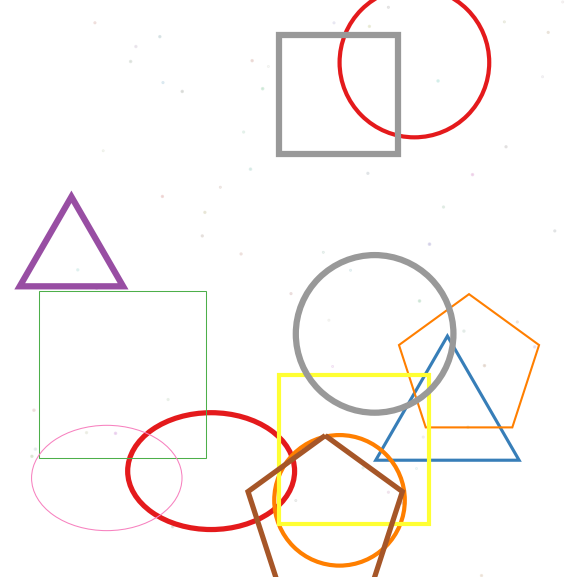[{"shape": "oval", "thickness": 2.5, "radius": 0.72, "center": [0.366, 0.183]}, {"shape": "circle", "thickness": 2, "radius": 0.65, "center": [0.718, 0.891]}, {"shape": "triangle", "thickness": 1.5, "radius": 0.72, "center": [0.775, 0.274]}, {"shape": "square", "thickness": 0.5, "radius": 0.72, "center": [0.213, 0.351]}, {"shape": "triangle", "thickness": 3, "radius": 0.52, "center": [0.124, 0.555]}, {"shape": "circle", "thickness": 2, "radius": 0.57, "center": [0.588, 0.133]}, {"shape": "pentagon", "thickness": 1, "radius": 0.64, "center": [0.812, 0.362]}, {"shape": "square", "thickness": 2, "radius": 0.65, "center": [0.613, 0.221]}, {"shape": "pentagon", "thickness": 2.5, "radius": 0.7, "center": [0.563, 0.104]}, {"shape": "oval", "thickness": 0.5, "radius": 0.65, "center": [0.185, 0.171]}, {"shape": "square", "thickness": 3, "radius": 0.51, "center": [0.586, 0.836]}, {"shape": "circle", "thickness": 3, "radius": 0.68, "center": [0.649, 0.421]}]